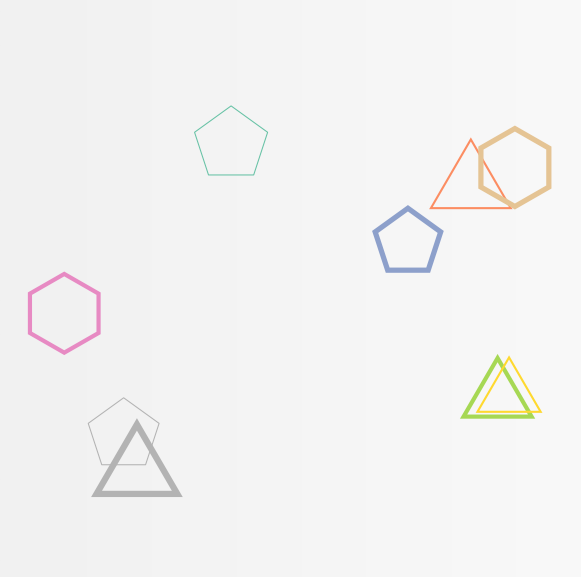[{"shape": "pentagon", "thickness": 0.5, "radius": 0.33, "center": [0.398, 0.75]}, {"shape": "triangle", "thickness": 1, "radius": 0.4, "center": [0.81, 0.678]}, {"shape": "pentagon", "thickness": 2.5, "radius": 0.3, "center": [0.702, 0.579]}, {"shape": "hexagon", "thickness": 2, "radius": 0.34, "center": [0.111, 0.457]}, {"shape": "triangle", "thickness": 2, "radius": 0.34, "center": [0.856, 0.312]}, {"shape": "triangle", "thickness": 1, "radius": 0.31, "center": [0.876, 0.317]}, {"shape": "hexagon", "thickness": 2.5, "radius": 0.34, "center": [0.886, 0.709]}, {"shape": "pentagon", "thickness": 0.5, "radius": 0.32, "center": [0.213, 0.246]}, {"shape": "triangle", "thickness": 3, "radius": 0.4, "center": [0.236, 0.184]}]